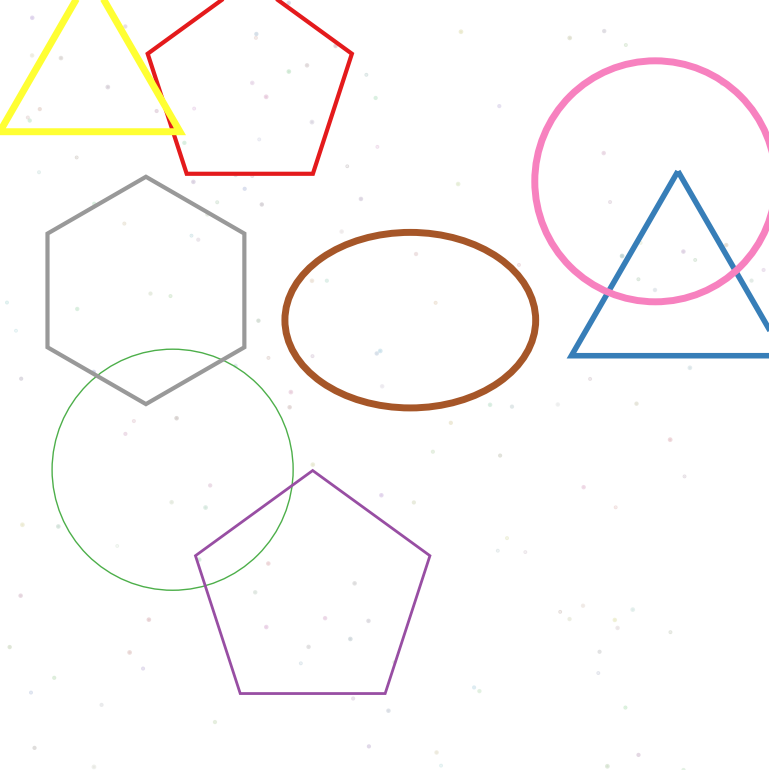[{"shape": "pentagon", "thickness": 1.5, "radius": 0.7, "center": [0.324, 0.887]}, {"shape": "triangle", "thickness": 2, "radius": 0.8, "center": [0.88, 0.618]}, {"shape": "circle", "thickness": 0.5, "radius": 0.78, "center": [0.224, 0.39]}, {"shape": "pentagon", "thickness": 1, "radius": 0.8, "center": [0.406, 0.229]}, {"shape": "triangle", "thickness": 2.5, "radius": 0.68, "center": [0.117, 0.896]}, {"shape": "oval", "thickness": 2.5, "radius": 0.81, "center": [0.533, 0.584]}, {"shape": "circle", "thickness": 2.5, "radius": 0.78, "center": [0.851, 0.765]}, {"shape": "hexagon", "thickness": 1.5, "radius": 0.74, "center": [0.19, 0.623]}]